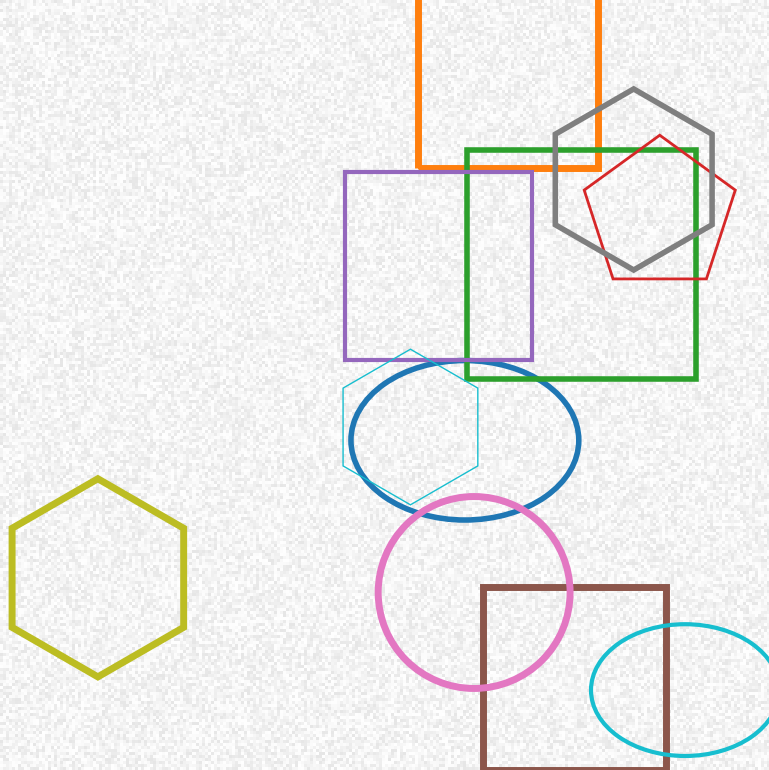[{"shape": "oval", "thickness": 2, "radius": 0.74, "center": [0.604, 0.428]}, {"shape": "square", "thickness": 2.5, "radius": 0.58, "center": [0.66, 0.899]}, {"shape": "square", "thickness": 2, "radius": 0.74, "center": [0.755, 0.656]}, {"shape": "pentagon", "thickness": 1, "radius": 0.52, "center": [0.857, 0.721]}, {"shape": "square", "thickness": 1.5, "radius": 0.61, "center": [0.569, 0.654]}, {"shape": "square", "thickness": 2.5, "radius": 0.6, "center": [0.746, 0.119]}, {"shape": "circle", "thickness": 2.5, "radius": 0.62, "center": [0.616, 0.231]}, {"shape": "hexagon", "thickness": 2, "radius": 0.59, "center": [0.823, 0.767]}, {"shape": "hexagon", "thickness": 2.5, "radius": 0.64, "center": [0.127, 0.25]}, {"shape": "oval", "thickness": 1.5, "radius": 0.61, "center": [0.89, 0.104]}, {"shape": "hexagon", "thickness": 0.5, "radius": 0.51, "center": [0.533, 0.445]}]